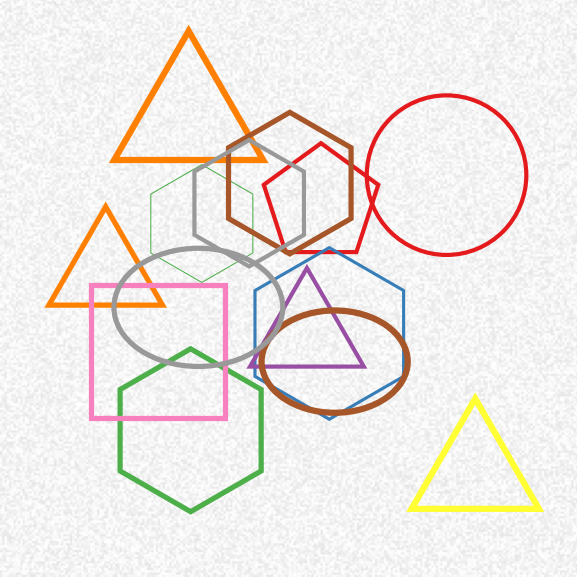[{"shape": "pentagon", "thickness": 2, "radius": 0.52, "center": [0.556, 0.647]}, {"shape": "circle", "thickness": 2, "radius": 0.69, "center": [0.773, 0.696]}, {"shape": "hexagon", "thickness": 1.5, "radius": 0.74, "center": [0.57, 0.422]}, {"shape": "hexagon", "thickness": 0.5, "radius": 0.51, "center": [0.349, 0.612]}, {"shape": "hexagon", "thickness": 2.5, "radius": 0.71, "center": [0.33, 0.254]}, {"shape": "triangle", "thickness": 2, "radius": 0.57, "center": [0.531, 0.421]}, {"shape": "triangle", "thickness": 3, "radius": 0.74, "center": [0.327, 0.797]}, {"shape": "triangle", "thickness": 2.5, "radius": 0.57, "center": [0.183, 0.528]}, {"shape": "triangle", "thickness": 3, "radius": 0.64, "center": [0.823, 0.182]}, {"shape": "oval", "thickness": 3, "radius": 0.63, "center": [0.579, 0.373]}, {"shape": "hexagon", "thickness": 2.5, "radius": 0.61, "center": [0.502, 0.682]}, {"shape": "square", "thickness": 2.5, "radius": 0.58, "center": [0.274, 0.39]}, {"shape": "oval", "thickness": 2.5, "radius": 0.73, "center": [0.343, 0.467]}, {"shape": "hexagon", "thickness": 2, "radius": 0.55, "center": [0.431, 0.647]}]